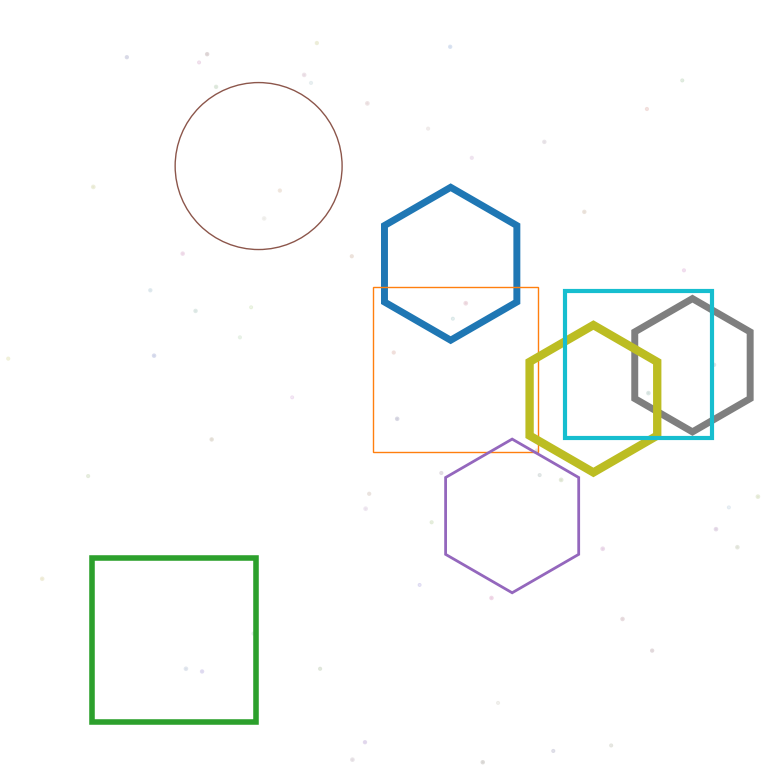[{"shape": "hexagon", "thickness": 2.5, "radius": 0.5, "center": [0.585, 0.657]}, {"shape": "square", "thickness": 0.5, "radius": 0.54, "center": [0.592, 0.521]}, {"shape": "square", "thickness": 2, "radius": 0.53, "center": [0.226, 0.169]}, {"shape": "hexagon", "thickness": 1, "radius": 0.5, "center": [0.665, 0.33]}, {"shape": "circle", "thickness": 0.5, "radius": 0.54, "center": [0.336, 0.784]}, {"shape": "hexagon", "thickness": 2.5, "radius": 0.43, "center": [0.899, 0.526]}, {"shape": "hexagon", "thickness": 3, "radius": 0.48, "center": [0.771, 0.482]}, {"shape": "square", "thickness": 1.5, "radius": 0.48, "center": [0.829, 0.527]}]